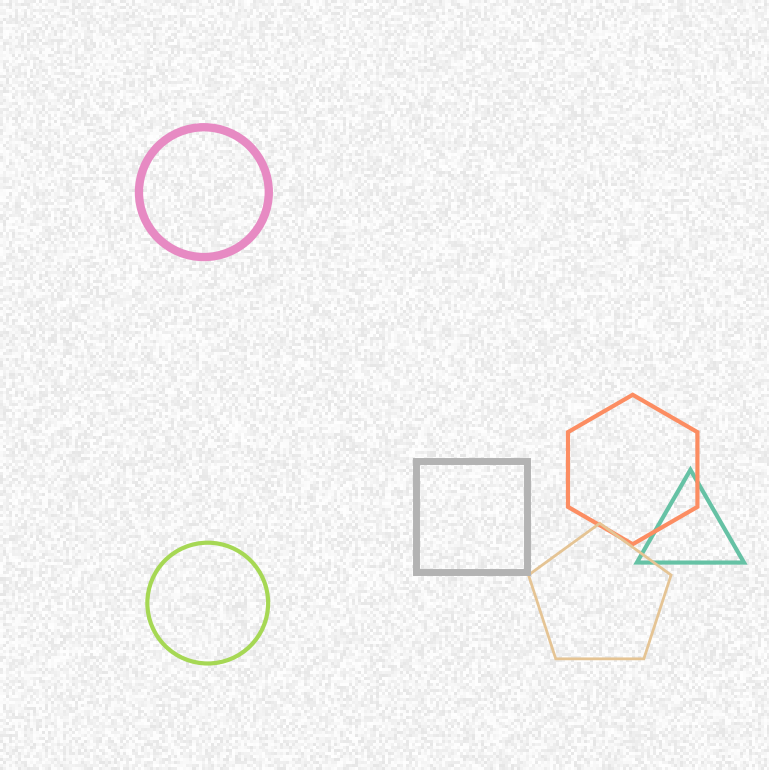[{"shape": "triangle", "thickness": 1.5, "radius": 0.4, "center": [0.897, 0.31]}, {"shape": "hexagon", "thickness": 1.5, "radius": 0.49, "center": [0.822, 0.39]}, {"shape": "circle", "thickness": 3, "radius": 0.42, "center": [0.265, 0.75]}, {"shape": "circle", "thickness": 1.5, "radius": 0.39, "center": [0.27, 0.217]}, {"shape": "pentagon", "thickness": 1, "radius": 0.49, "center": [0.779, 0.223]}, {"shape": "square", "thickness": 2.5, "radius": 0.36, "center": [0.612, 0.33]}]